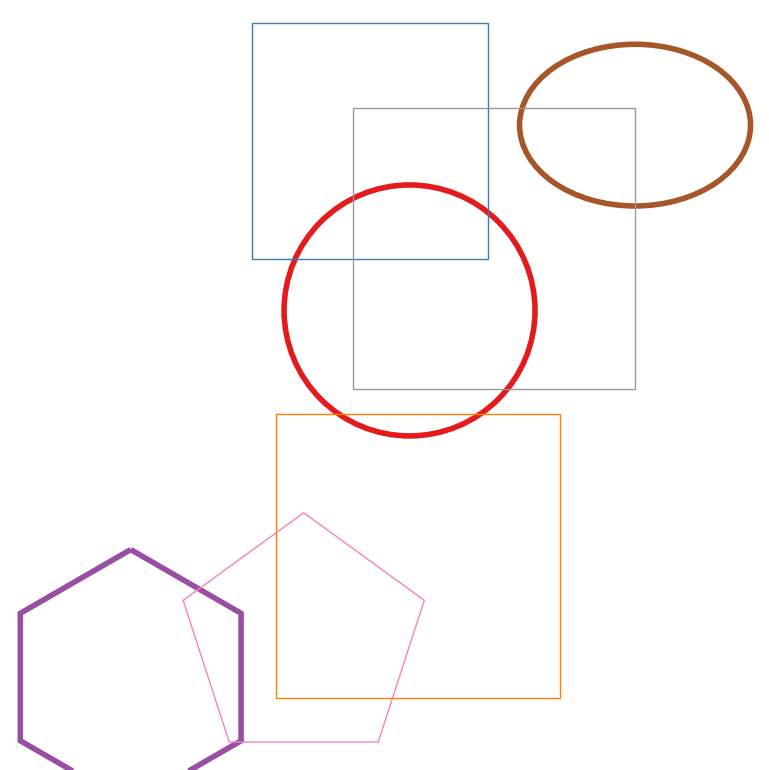[{"shape": "circle", "thickness": 2, "radius": 0.81, "center": [0.532, 0.597]}, {"shape": "square", "thickness": 0.5, "radius": 0.77, "center": [0.481, 0.817]}, {"shape": "hexagon", "thickness": 2, "radius": 0.83, "center": [0.17, 0.121]}, {"shape": "square", "thickness": 0.5, "radius": 0.92, "center": [0.543, 0.278]}, {"shape": "oval", "thickness": 2, "radius": 0.75, "center": [0.825, 0.837]}, {"shape": "pentagon", "thickness": 0.5, "radius": 0.82, "center": [0.394, 0.169]}, {"shape": "square", "thickness": 0.5, "radius": 0.91, "center": [0.642, 0.677]}]